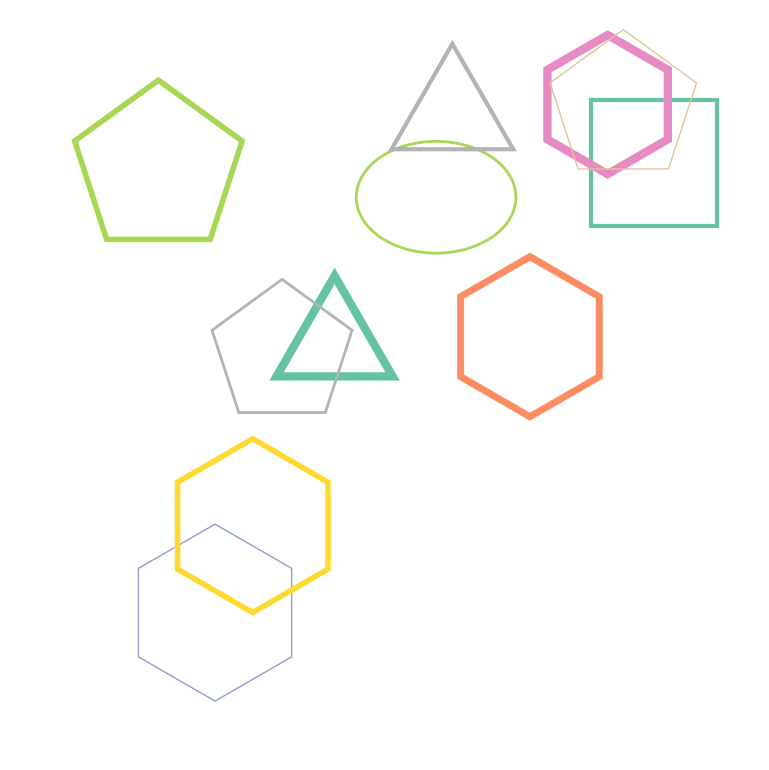[{"shape": "triangle", "thickness": 3, "radius": 0.44, "center": [0.435, 0.555]}, {"shape": "square", "thickness": 1.5, "radius": 0.41, "center": [0.849, 0.788]}, {"shape": "hexagon", "thickness": 2.5, "radius": 0.52, "center": [0.688, 0.563]}, {"shape": "hexagon", "thickness": 0.5, "radius": 0.57, "center": [0.279, 0.204]}, {"shape": "hexagon", "thickness": 3, "radius": 0.45, "center": [0.789, 0.864]}, {"shape": "oval", "thickness": 1, "radius": 0.52, "center": [0.566, 0.744]}, {"shape": "pentagon", "thickness": 2, "radius": 0.57, "center": [0.206, 0.782]}, {"shape": "hexagon", "thickness": 2, "radius": 0.56, "center": [0.328, 0.317]}, {"shape": "pentagon", "thickness": 0.5, "radius": 0.5, "center": [0.809, 0.861]}, {"shape": "triangle", "thickness": 1.5, "radius": 0.46, "center": [0.588, 0.852]}, {"shape": "pentagon", "thickness": 1, "radius": 0.48, "center": [0.366, 0.542]}]